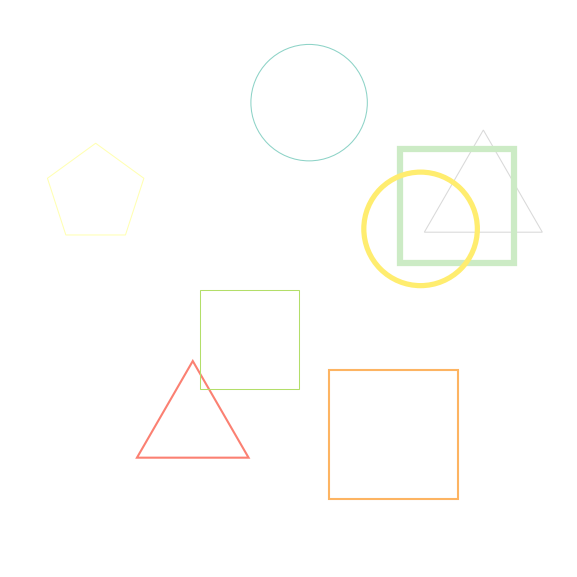[{"shape": "circle", "thickness": 0.5, "radius": 0.5, "center": [0.535, 0.821]}, {"shape": "pentagon", "thickness": 0.5, "radius": 0.44, "center": [0.166, 0.663]}, {"shape": "triangle", "thickness": 1, "radius": 0.56, "center": [0.334, 0.262]}, {"shape": "square", "thickness": 1, "radius": 0.56, "center": [0.681, 0.247]}, {"shape": "square", "thickness": 0.5, "radius": 0.43, "center": [0.432, 0.411]}, {"shape": "triangle", "thickness": 0.5, "radius": 0.59, "center": [0.837, 0.656]}, {"shape": "square", "thickness": 3, "radius": 0.5, "center": [0.792, 0.642]}, {"shape": "circle", "thickness": 2.5, "radius": 0.49, "center": [0.728, 0.603]}]